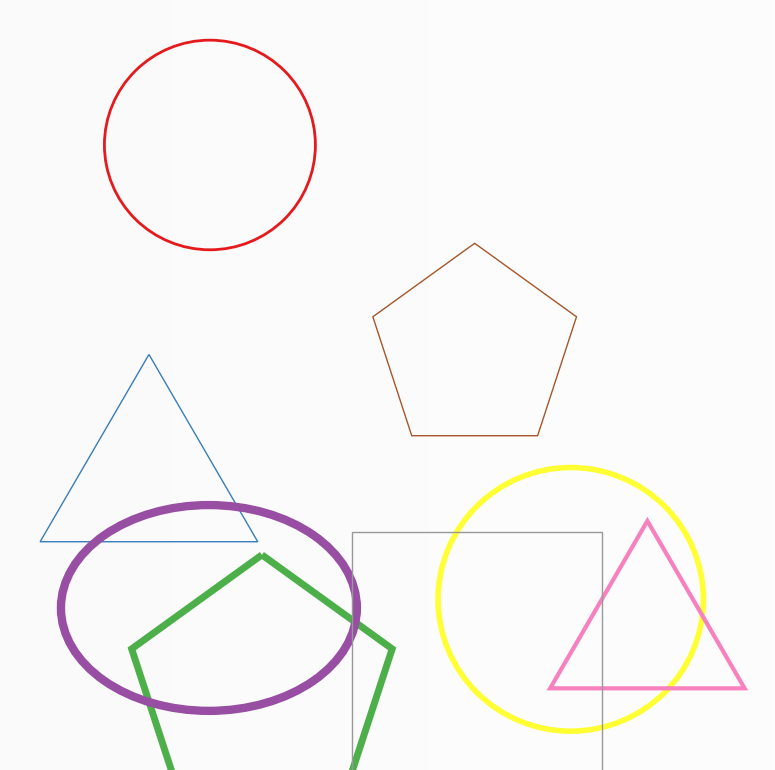[{"shape": "circle", "thickness": 1, "radius": 0.68, "center": [0.271, 0.812]}, {"shape": "triangle", "thickness": 0.5, "radius": 0.81, "center": [0.192, 0.378]}, {"shape": "pentagon", "thickness": 2.5, "radius": 0.88, "center": [0.338, 0.103]}, {"shape": "oval", "thickness": 3, "radius": 0.95, "center": [0.27, 0.21]}, {"shape": "circle", "thickness": 2, "radius": 0.86, "center": [0.736, 0.222]}, {"shape": "pentagon", "thickness": 0.5, "radius": 0.69, "center": [0.612, 0.546]}, {"shape": "triangle", "thickness": 1.5, "radius": 0.72, "center": [0.835, 0.179]}, {"shape": "square", "thickness": 0.5, "radius": 0.81, "center": [0.616, 0.148]}]